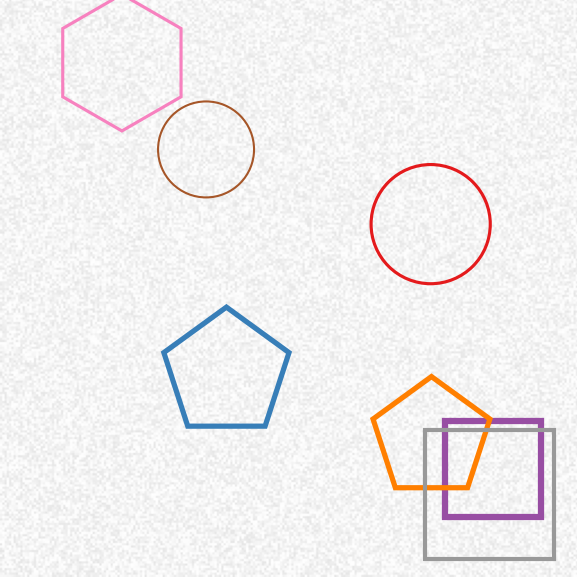[{"shape": "circle", "thickness": 1.5, "radius": 0.52, "center": [0.746, 0.611]}, {"shape": "pentagon", "thickness": 2.5, "radius": 0.57, "center": [0.392, 0.353]}, {"shape": "square", "thickness": 3, "radius": 0.42, "center": [0.853, 0.187]}, {"shape": "pentagon", "thickness": 2.5, "radius": 0.53, "center": [0.747, 0.241]}, {"shape": "circle", "thickness": 1, "radius": 0.42, "center": [0.357, 0.74]}, {"shape": "hexagon", "thickness": 1.5, "radius": 0.59, "center": [0.211, 0.891]}, {"shape": "square", "thickness": 2, "radius": 0.56, "center": [0.848, 0.143]}]